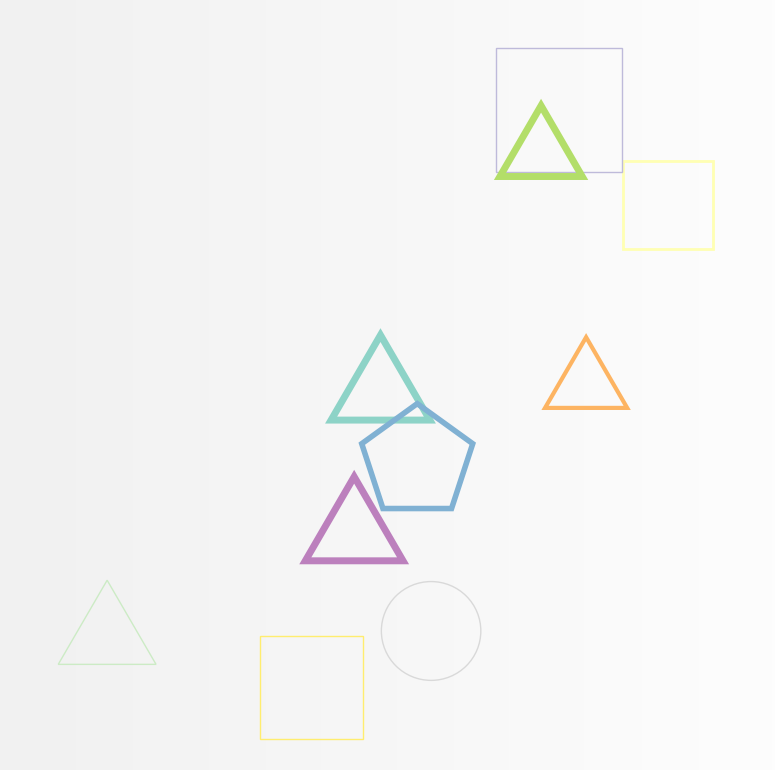[{"shape": "triangle", "thickness": 2.5, "radius": 0.37, "center": [0.491, 0.491]}, {"shape": "square", "thickness": 1, "radius": 0.29, "center": [0.862, 0.734]}, {"shape": "square", "thickness": 0.5, "radius": 0.4, "center": [0.721, 0.857]}, {"shape": "pentagon", "thickness": 2, "radius": 0.38, "center": [0.538, 0.4]}, {"shape": "triangle", "thickness": 1.5, "radius": 0.31, "center": [0.756, 0.501]}, {"shape": "triangle", "thickness": 2.5, "radius": 0.31, "center": [0.698, 0.801]}, {"shape": "circle", "thickness": 0.5, "radius": 0.32, "center": [0.556, 0.181]}, {"shape": "triangle", "thickness": 2.5, "radius": 0.36, "center": [0.457, 0.308]}, {"shape": "triangle", "thickness": 0.5, "radius": 0.36, "center": [0.138, 0.174]}, {"shape": "square", "thickness": 0.5, "radius": 0.33, "center": [0.402, 0.107]}]